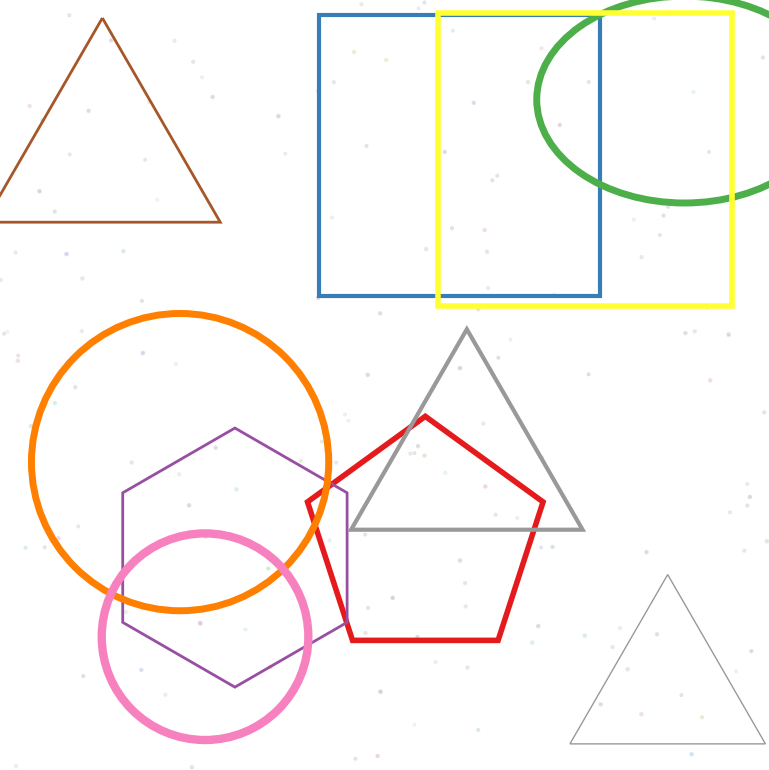[{"shape": "pentagon", "thickness": 2, "radius": 0.8, "center": [0.552, 0.298]}, {"shape": "square", "thickness": 1.5, "radius": 0.91, "center": [0.597, 0.798]}, {"shape": "oval", "thickness": 2.5, "radius": 0.96, "center": [0.889, 0.871]}, {"shape": "hexagon", "thickness": 1, "radius": 0.84, "center": [0.305, 0.276]}, {"shape": "circle", "thickness": 2.5, "radius": 0.97, "center": [0.234, 0.4]}, {"shape": "square", "thickness": 2, "radius": 0.95, "center": [0.76, 0.793]}, {"shape": "triangle", "thickness": 1, "radius": 0.88, "center": [0.133, 0.8]}, {"shape": "circle", "thickness": 3, "radius": 0.67, "center": [0.266, 0.173]}, {"shape": "triangle", "thickness": 0.5, "radius": 0.73, "center": [0.867, 0.107]}, {"shape": "triangle", "thickness": 1.5, "radius": 0.87, "center": [0.606, 0.399]}]